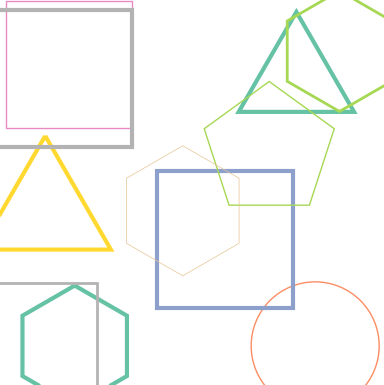[{"shape": "triangle", "thickness": 3, "radius": 0.87, "center": [0.77, 0.796]}, {"shape": "hexagon", "thickness": 3, "radius": 0.78, "center": [0.194, 0.102]}, {"shape": "circle", "thickness": 1, "radius": 0.83, "center": [0.819, 0.102]}, {"shape": "square", "thickness": 3, "radius": 0.88, "center": [0.584, 0.378]}, {"shape": "square", "thickness": 1, "radius": 0.82, "center": [0.18, 0.832]}, {"shape": "hexagon", "thickness": 2, "radius": 0.78, "center": [0.882, 0.867]}, {"shape": "pentagon", "thickness": 1, "radius": 0.89, "center": [0.699, 0.611]}, {"shape": "triangle", "thickness": 3, "radius": 0.98, "center": [0.117, 0.45]}, {"shape": "hexagon", "thickness": 0.5, "radius": 0.84, "center": [0.475, 0.452]}, {"shape": "square", "thickness": 2, "radius": 0.67, "center": [0.117, 0.13]}, {"shape": "square", "thickness": 3, "radius": 0.9, "center": [0.165, 0.796]}]